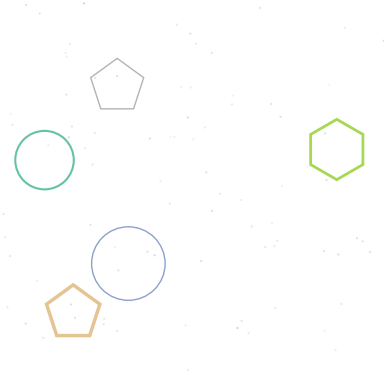[{"shape": "circle", "thickness": 1.5, "radius": 0.38, "center": [0.116, 0.584]}, {"shape": "circle", "thickness": 1, "radius": 0.48, "center": [0.333, 0.315]}, {"shape": "hexagon", "thickness": 2, "radius": 0.39, "center": [0.875, 0.612]}, {"shape": "pentagon", "thickness": 2.5, "radius": 0.36, "center": [0.19, 0.187]}, {"shape": "pentagon", "thickness": 1, "radius": 0.36, "center": [0.304, 0.776]}]